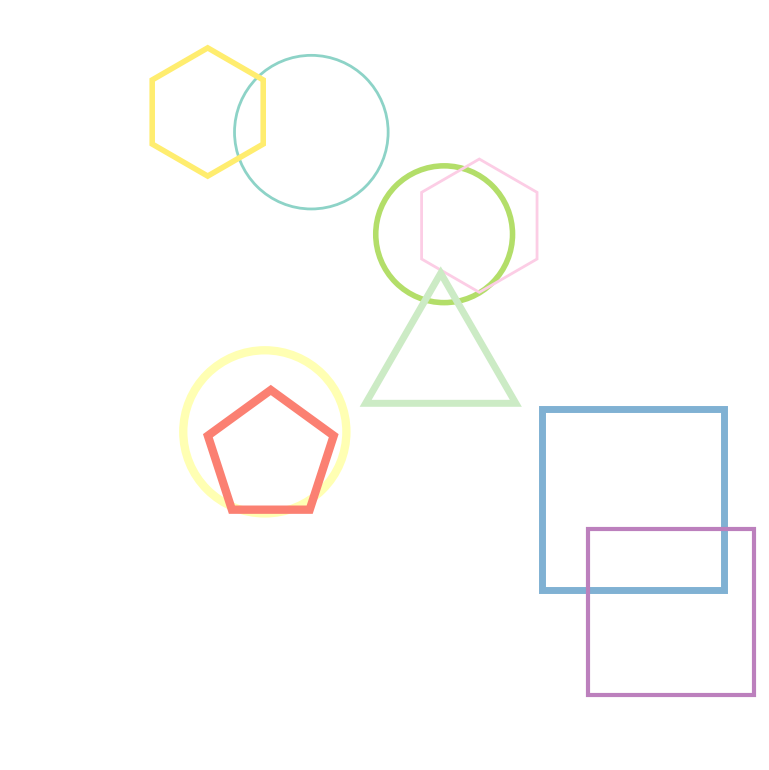[{"shape": "circle", "thickness": 1, "radius": 0.5, "center": [0.404, 0.828]}, {"shape": "circle", "thickness": 3, "radius": 0.53, "center": [0.344, 0.439]}, {"shape": "pentagon", "thickness": 3, "radius": 0.43, "center": [0.352, 0.408]}, {"shape": "square", "thickness": 2.5, "radius": 0.59, "center": [0.822, 0.351]}, {"shape": "circle", "thickness": 2, "radius": 0.44, "center": [0.577, 0.696]}, {"shape": "hexagon", "thickness": 1, "radius": 0.43, "center": [0.622, 0.707]}, {"shape": "square", "thickness": 1.5, "radius": 0.54, "center": [0.871, 0.205]}, {"shape": "triangle", "thickness": 2.5, "radius": 0.56, "center": [0.572, 0.533]}, {"shape": "hexagon", "thickness": 2, "radius": 0.42, "center": [0.27, 0.855]}]